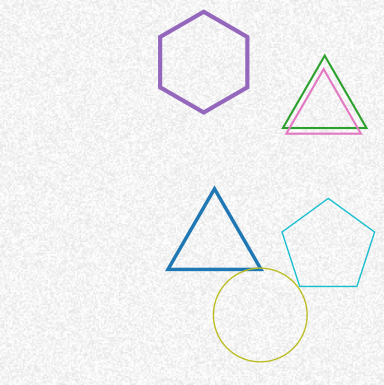[{"shape": "triangle", "thickness": 2.5, "radius": 0.7, "center": [0.557, 0.37]}, {"shape": "triangle", "thickness": 1.5, "radius": 0.63, "center": [0.843, 0.73]}, {"shape": "hexagon", "thickness": 3, "radius": 0.65, "center": [0.529, 0.839]}, {"shape": "triangle", "thickness": 1.5, "radius": 0.56, "center": [0.841, 0.709]}, {"shape": "circle", "thickness": 1, "radius": 0.61, "center": [0.676, 0.182]}, {"shape": "pentagon", "thickness": 1, "radius": 0.63, "center": [0.853, 0.358]}]